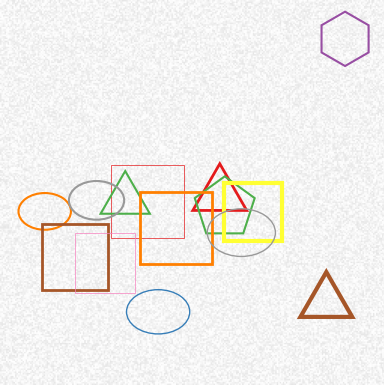[{"shape": "triangle", "thickness": 2, "radius": 0.4, "center": [0.571, 0.494]}, {"shape": "square", "thickness": 0.5, "radius": 0.47, "center": [0.382, 0.476]}, {"shape": "oval", "thickness": 1, "radius": 0.41, "center": [0.411, 0.19]}, {"shape": "pentagon", "thickness": 1.5, "radius": 0.41, "center": [0.584, 0.46]}, {"shape": "triangle", "thickness": 1.5, "radius": 0.37, "center": [0.325, 0.482]}, {"shape": "hexagon", "thickness": 1.5, "radius": 0.35, "center": [0.896, 0.899]}, {"shape": "oval", "thickness": 1.5, "radius": 0.34, "center": [0.116, 0.451]}, {"shape": "square", "thickness": 2, "radius": 0.47, "center": [0.456, 0.408]}, {"shape": "square", "thickness": 3, "radius": 0.37, "center": [0.657, 0.449]}, {"shape": "triangle", "thickness": 3, "radius": 0.39, "center": [0.848, 0.216]}, {"shape": "square", "thickness": 2, "radius": 0.43, "center": [0.195, 0.333]}, {"shape": "square", "thickness": 0.5, "radius": 0.39, "center": [0.272, 0.317]}, {"shape": "oval", "thickness": 1, "radius": 0.44, "center": [0.627, 0.396]}, {"shape": "oval", "thickness": 1.5, "radius": 0.36, "center": [0.251, 0.48]}]